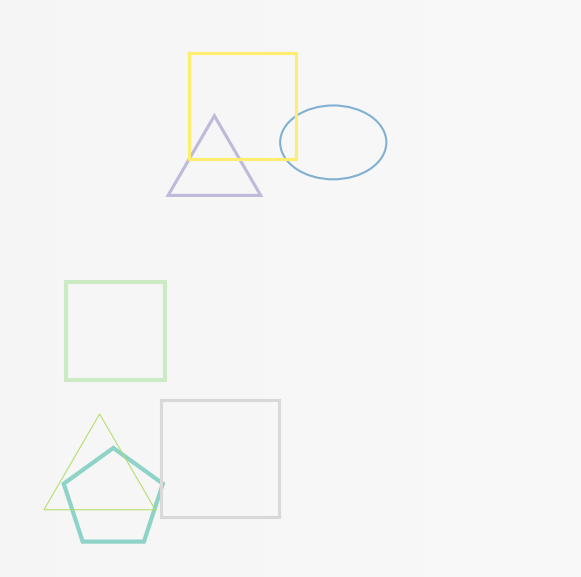[{"shape": "pentagon", "thickness": 2, "radius": 0.45, "center": [0.195, 0.134]}, {"shape": "triangle", "thickness": 1.5, "radius": 0.46, "center": [0.369, 0.707]}, {"shape": "oval", "thickness": 1, "radius": 0.46, "center": [0.573, 0.753]}, {"shape": "triangle", "thickness": 0.5, "radius": 0.55, "center": [0.171, 0.172]}, {"shape": "square", "thickness": 1.5, "radius": 0.51, "center": [0.379, 0.205]}, {"shape": "square", "thickness": 2, "radius": 0.42, "center": [0.199, 0.426]}, {"shape": "square", "thickness": 1.5, "radius": 0.46, "center": [0.417, 0.816]}]